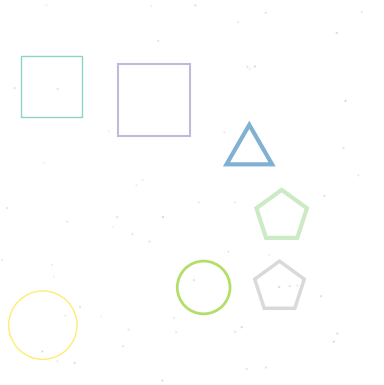[{"shape": "square", "thickness": 1, "radius": 0.39, "center": [0.134, 0.776]}, {"shape": "square", "thickness": 1.5, "radius": 0.47, "center": [0.399, 0.74]}, {"shape": "triangle", "thickness": 3, "radius": 0.34, "center": [0.648, 0.607]}, {"shape": "circle", "thickness": 2, "radius": 0.34, "center": [0.529, 0.253]}, {"shape": "pentagon", "thickness": 2.5, "radius": 0.34, "center": [0.726, 0.254]}, {"shape": "pentagon", "thickness": 3, "radius": 0.34, "center": [0.732, 0.438]}, {"shape": "circle", "thickness": 1, "radius": 0.44, "center": [0.111, 0.155]}]